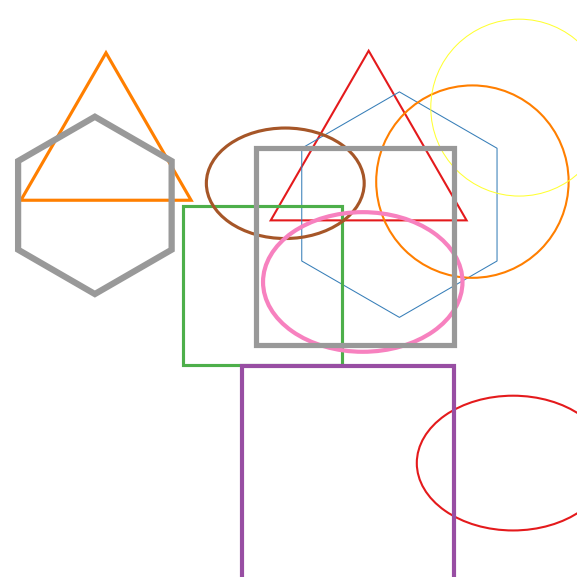[{"shape": "oval", "thickness": 1, "radius": 0.83, "center": [0.888, 0.197]}, {"shape": "triangle", "thickness": 1, "radius": 0.98, "center": [0.638, 0.715]}, {"shape": "hexagon", "thickness": 0.5, "radius": 0.98, "center": [0.692, 0.645]}, {"shape": "square", "thickness": 1.5, "radius": 0.69, "center": [0.455, 0.505]}, {"shape": "square", "thickness": 2, "radius": 0.92, "center": [0.603, 0.181]}, {"shape": "triangle", "thickness": 1.5, "radius": 0.85, "center": [0.184, 0.737]}, {"shape": "circle", "thickness": 1, "radius": 0.83, "center": [0.818, 0.685]}, {"shape": "circle", "thickness": 0.5, "radius": 0.77, "center": [0.899, 0.813]}, {"shape": "oval", "thickness": 1.5, "radius": 0.68, "center": [0.494, 0.682]}, {"shape": "oval", "thickness": 2, "radius": 0.86, "center": [0.628, 0.511]}, {"shape": "square", "thickness": 2.5, "radius": 0.86, "center": [0.615, 0.572]}, {"shape": "hexagon", "thickness": 3, "radius": 0.77, "center": [0.164, 0.643]}]